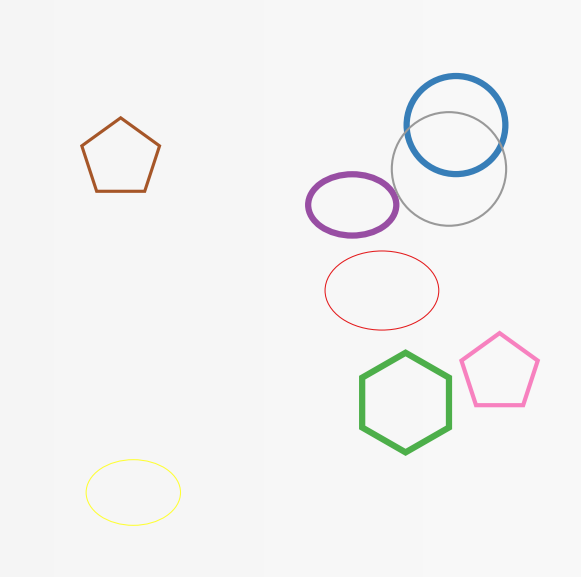[{"shape": "oval", "thickness": 0.5, "radius": 0.49, "center": [0.657, 0.496]}, {"shape": "circle", "thickness": 3, "radius": 0.42, "center": [0.785, 0.783]}, {"shape": "hexagon", "thickness": 3, "radius": 0.43, "center": [0.698, 0.302]}, {"shape": "oval", "thickness": 3, "radius": 0.38, "center": [0.606, 0.644]}, {"shape": "oval", "thickness": 0.5, "radius": 0.41, "center": [0.229, 0.146]}, {"shape": "pentagon", "thickness": 1.5, "radius": 0.35, "center": [0.208, 0.725]}, {"shape": "pentagon", "thickness": 2, "radius": 0.35, "center": [0.86, 0.353]}, {"shape": "circle", "thickness": 1, "radius": 0.49, "center": [0.772, 0.707]}]